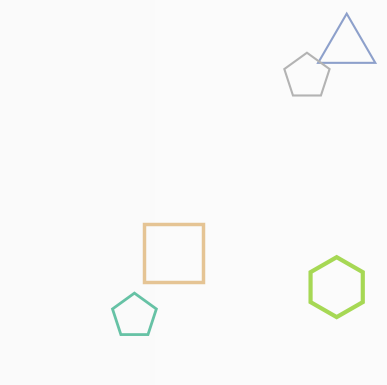[{"shape": "pentagon", "thickness": 2, "radius": 0.3, "center": [0.347, 0.179]}, {"shape": "triangle", "thickness": 1.5, "radius": 0.43, "center": [0.895, 0.879]}, {"shape": "hexagon", "thickness": 3, "radius": 0.39, "center": [0.869, 0.254]}, {"shape": "square", "thickness": 2.5, "radius": 0.38, "center": [0.448, 0.343]}, {"shape": "pentagon", "thickness": 1.5, "radius": 0.31, "center": [0.792, 0.802]}]